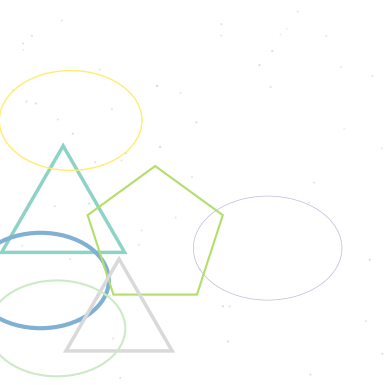[{"shape": "triangle", "thickness": 2.5, "radius": 0.92, "center": [0.164, 0.437]}, {"shape": "oval", "thickness": 0.5, "radius": 0.97, "center": [0.695, 0.356]}, {"shape": "oval", "thickness": 3, "radius": 0.89, "center": [0.105, 0.271]}, {"shape": "pentagon", "thickness": 1.5, "radius": 0.92, "center": [0.403, 0.384]}, {"shape": "triangle", "thickness": 2.5, "radius": 0.8, "center": [0.309, 0.168]}, {"shape": "oval", "thickness": 1.5, "radius": 0.89, "center": [0.148, 0.147]}, {"shape": "oval", "thickness": 1, "radius": 0.93, "center": [0.184, 0.687]}]